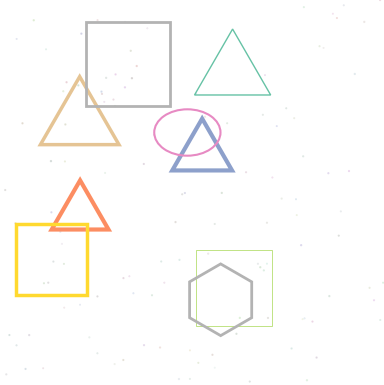[{"shape": "triangle", "thickness": 1, "radius": 0.57, "center": [0.604, 0.81]}, {"shape": "triangle", "thickness": 3, "radius": 0.43, "center": [0.208, 0.446]}, {"shape": "triangle", "thickness": 3, "radius": 0.45, "center": [0.525, 0.602]}, {"shape": "oval", "thickness": 1.5, "radius": 0.43, "center": [0.487, 0.656]}, {"shape": "square", "thickness": 0.5, "radius": 0.49, "center": [0.608, 0.252]}, {"shape": "square", "thickness": 2.5, "radius": 0.46, "center": [0.134, 0.326]}, {"shape": "triangle", "thickness": 2.5, "radius": 0.59, "center": [0.207, 0.683]}, {"shape": "hexagon", "thickness": 2, "radius": 0.47, "center": [0.573, 0.221]}, {"shape": "square", "thickness": 2, "radius": 0.55, "center": [0.334, 0.834]}]